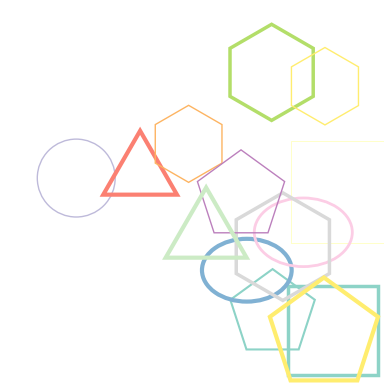[{"shape": "pentagon", "thickness": 1.5, "radius": 0.58, "center": [0.708, 0.186]}, {"shape": "square", "thickness": 2.5, "radius": 0.58, "center": [0.865, 0.142]}, {"shape": "square", "thickness": 0.5, "radius": 0.66, "center": [0.89, 0.501]}, {"shape": "circle", "thickness": 1, "radius": 0.51, "center": [0.198, 0.538]}, {"shape": "triangle", "thickness": 3, "radius": 0.55, "center": [0.364, 0.55]}, {"shape": "oval", "thickness": 3, "radius": 0.58, "center": [0.641, 0.298]}, {"shape": "hexagon", "thickness": 1, "radius": 0.5, "center": [0.49, 0.626]}, {"shape": "hexagon", "thickness": 2.5, "radius": 0.62, "center": [0.705, 0.812]}, {"shape": "oval", "thickness": 2, "radius": 0.64, "center": [0.788, 0.397]}, {"shape": "hexagon", "thickness": 2.5, "radius": 0.7, "center": [0.735, 0.359]}, {"shape": "pentagon", "thickness": 1, "radius": 0.6, "center": [0.626, 0.492]}, {"shape": "triangle", "thickness": 3, "radius": 0.61, "center": [0.535, 0.391]}, {"shape": "hexagon", "thickness": 1, "radius": 0.5, "center": [0.844, 0.776]}, {"shape": "pentagon", "thickness": 3, "radius": 0.74, "center": [0.841, 0.131]}]